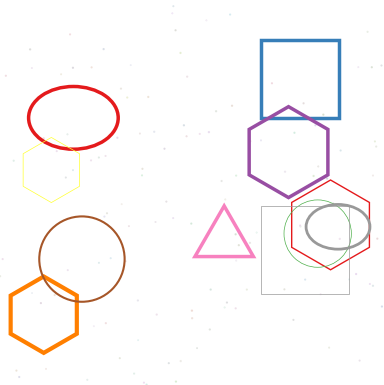[{"shape": "oval", "thickness": 2.5, "radius": 0.58, "center": [0.191, 0.694]}, {"shape": "hexagon", "thickness": 1, "radius": 0.58, "center": [0.859, 0.416]}, {"shape": "square", "thickness": 2.5, "radius": 0.51, "center": [0.779, 0.796]}, {"shape": "circle", "thickness": 0.5, "radius": 0.44, "center": [0.825, 0.393]}, {"shape": "hexagon", "thickness": 2.5, "radius": 0.59, "center": [0.749, 0.605]}, {"shape": "hexagon", "thickness": 3, "radius": 0.5, "center": [0.114, 0.183]}, {"shape": "hexagon", "thickness": 0.5, "radius": 0.42, "center": [0.133, 0.558]}, {"shape": "circle", "thickness": 1.5, "radius": 0.55, "center": [0.213, 0.327]}, {"shape": "triangle", "thickness": 2.5, "radius": 0.44, "center": [0.582, 0.377]}, {"shape": "oval", "thickness": 2, "radius": 0.41, "center": [0.878, 0.411]}, {"shape": "square", "thickness": 0.5, "radius": 0.57, "center": [0.793, 0.35]}]